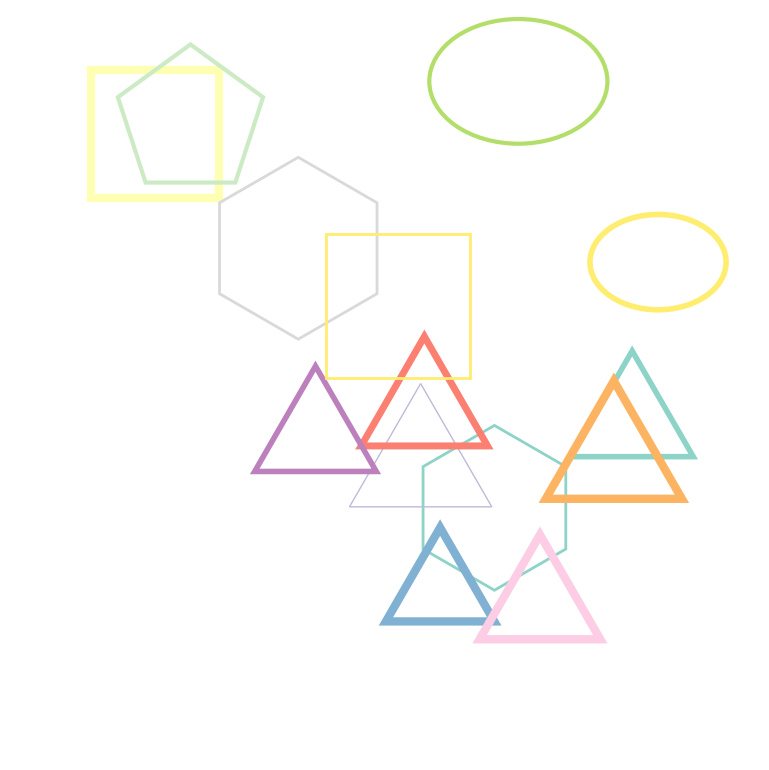[{"shape": "triangle", "thickness": 2, "radius": 0.46, "center": [0.821, 0.453]}, {"shape": "hexagon", "thickness": 1, "radius": 0.54, "center": [0.642, 0.34]}, {"shape": "square", "thickness": 3, "radius": 0.42, "center": [0.201, 0.826]}, {"shape": "triangle", "thickness": 0.5, "radius": 0.53, "center": [0.546, 0.395]}, {"shape": "triangle", "thickness": 2.5, "radius": 0.47, "center": [0.551, 0.468]}, {"shape": "triangle", "thickness": 3, "radius": 0.41, "center": [0.572, 0.234]}, {"shape": "triangle", "thickness": 3, "radius": 0.51, "center": [0.797, 0.403]}, {"shape": "oval", "thickness": 1.5, "radius": 0.58, "center": [0.673, 0.894]}, {"shape": "triangle", "thickness": 3, "radius": 0.45, "center": [0.701, 0.215]}, {"shape": "hexagon", "thickness": 1, "radius": 0.59, "center": [0.387, 0.678]}, {"shape": "triangle", "thickness": 2, "radius": 0.46, "center": [0.41, 0.433]}, {"shape": "pentagon", "thickness": 1.5, "radius": 0.5, "center": [0.247, 0.843]}, {"shape": "square", "thickness": 1, "radius": 0.47, "center": [0.517, 0.603]}, {"shape": "oval", "thickness": 2, "radius": 0.44, "center": [0.855, 0.66]}]